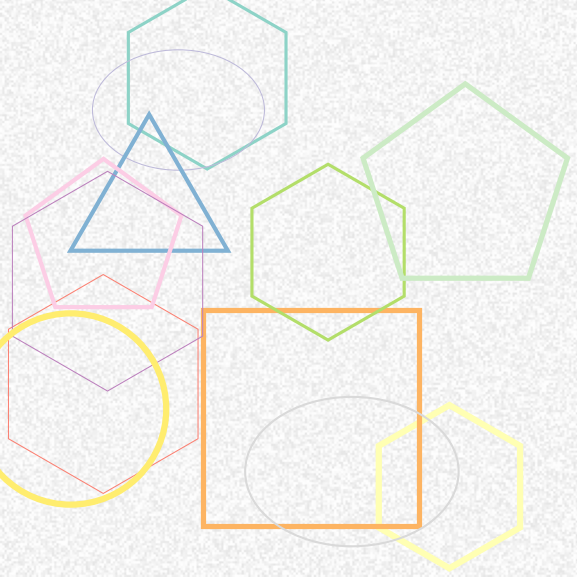[{"shape": "hexagon", "thickness": 1.5, "radius": 0.79, "center": [0.359, 0.864]}, {"shape": "hexagon", "thickness": 3, "radius": 0.71, "center": [0.778, 0.156]}, {"shape": "oval", "thickness": 0.5, "radius": 0.74, "center": [0.309, 0.809]}, {"shape": "hexagon", "thickness": 0.5, "radius": 0.95, "center": [0.179, 0.334]}, {"shape": "triangle", "thickness": 2, "radius": 0.79, "center": [0.258, 0.644]}, {"shape": "square", "thickness": 2.5, "radius": 0.94, "center": [0.539, 0.275]}, {"shape": "hexagon", "thickness": 1.5, "radius": 0.76, "center": [0.568, 0.562]}, {"shape": "pentagon", "thickness": 2, "radius": 0.71, "center": [0.179, 0.582]}, {"shape": "oval", "thickness": 1, "radius": 0.92, "center": [0.609, 0.183]}, {"shape": "hexagon", "thickness": 0.5, "radius": 0.95, "center": [0.186, 0.512]}, {"shape": "pentagon", "thickness": 2.5, "radius": 0.93, "center": [0.806, 0.668]}, {"shape": "circle", "thickness": 3, "radius": 0.83, "center": [0.122, 0.291]}]